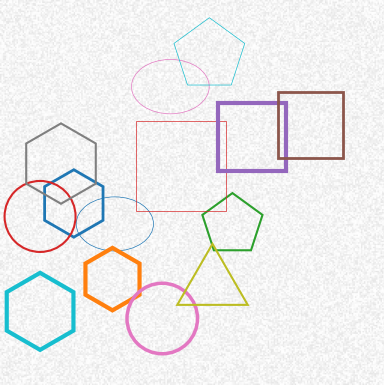[{"shape": "hexagon", "thickness": 2, "radius": 0.44, "center": [0.192, 0.472]}, {"shape": "oval", "thickness": 0.5, "radius": 0.5, "center": [0.298, 0.418]}, {"shape": "hexagon", "thickness": 3, "radius": 0.41, "center": [0.292, 0.275]}, {"shape": "pentagon", "thickness": 1.5, "radius": 0.41, "center": [0.604, 0.416]}, {"shape": "square", "thickness": 0.5, "radius": 0.58, "center": [0.47, 0.568]}, {"shape": "circle", "thickness": 1.5, "radius": 0.46, "center": [0.104, 0.438]}, {"shape": "square", "thickness": 3, "radius": 0.44, "center": [0.655, 0.645]}, {"shape": "square", "thickness": 2, "radius": 0.43, "center": [0.806, 0.676]}, {"shape": "oval", "thickness": 0.5, "radius": 0.5, "center": [0.442, 0.775]}, {"shape": "circle", "thickness": 2.5, "radius": 0.46, "center": [0.421, 0.173]}, {"shape": "hexagon", "thickness": 1.5, "radius": 0.52, "center": [0.158, 0.575]}, {"shape": "triangle", "thickness": 1.5, "radius": 0.53, "center": [0.552, 0.261]}, {"shape": "hexagon", "thickness": 3, "radius": 0.5, "center": [0.104, 0.191]}, {"shape": "pentagon", "thickness": 0.5, "radius": 0.48, "center": [0.544, 0.857]}]